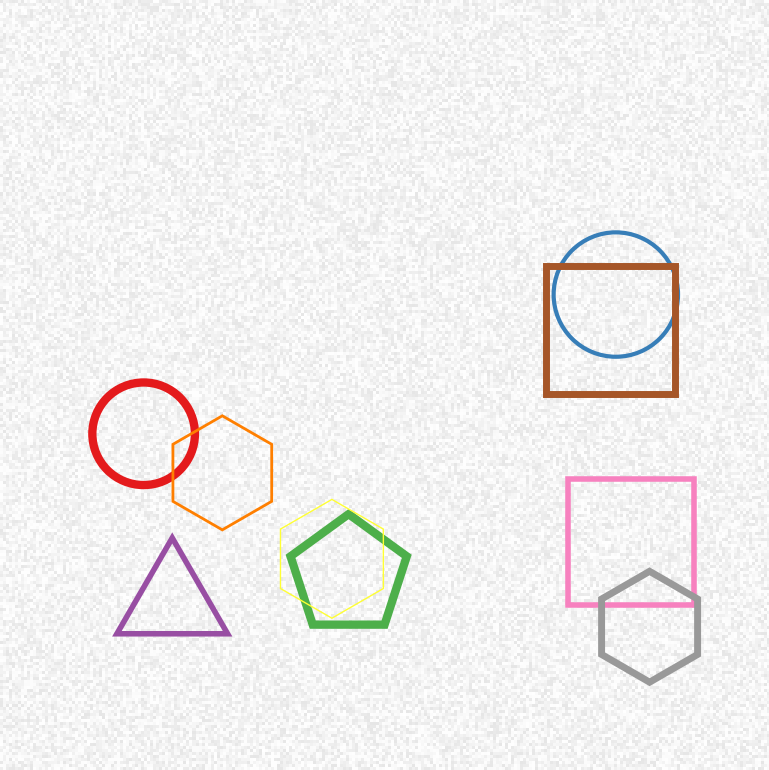[{"shape": "circle", "thickness": 3, "radius": 0.33, "center": [0.187, 0.437]}, {"shape": "circle", "thickness": 1.5, "radius": 0.4, "center": [0.8, 0.617]}, {"shape": "pentagon", "thickness": 3, "radius": 0.4, "center": [0.453, 0.253]}, {"shape": "triangle", "thickness": 2, "radius": 0.41, "center": [0.224, 0.218]}, {"shape": "hexagon", "thickness": 1, "radius": 0.37, "center": [0.289, 0.386]}, {"shape": "hexagon", "thickness": 0.5, "radius": 0.39, "center": [0.431, 0.274]}, {"shape": "square", "thickness": 2.5, "radius": 0.42, "center": [0.793, 0.572]}, {"shape": "square", "thickness": 2, "radius": 0.41, "center": [0.819, 0.296]}, {"shape": "hexagon", "thickness": 2.5, "radius": 0.36, "center": [0.844, 0.186]}]